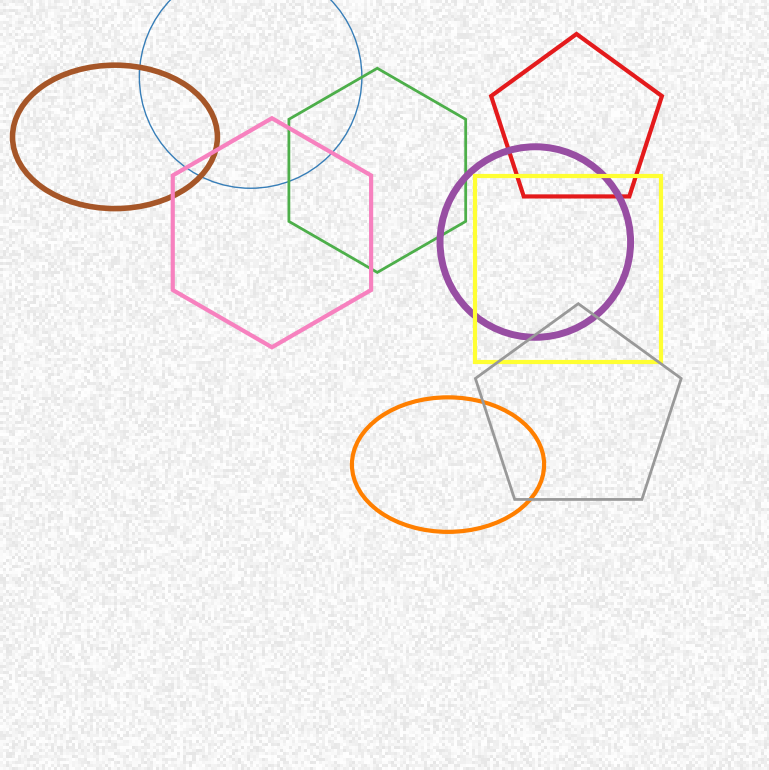[{"shape": "pentagon", "thickness": 1.5, "radius": 0.58, "center": [0.749, 0.839]}, {"shape": "circle", "thickness": 0.5, "radius": 0.72, "center": [0.325, 0.9]}, {"shape": "hexagon", "thickness": 1, "radius": 0.66, "center": [0.49, 0.779]}, {"shape": "circle", "thickness": 2.5, "radius": 0.62, "center": [0.695, 0.686]}, {"shape": "oval", "thickness": 1.5, "radius": 0.62, "center": [0.582, 0.397]}, {"shape": "square", "thickness": 1.5, "radius": 0.6, "center": [0.737, 0.651]}, {"shape": "oval", "thickness": 2, "radius": 0.67, "center": [0.149, 0.822]}, {"shape": "hexagon", "thickness": 1.5, "radius": 0.74, "center": [0.353, 0.698]}, {"shape": "pentagon", "thickness": 1, "radius": 0.7, "center": [0.751, 0.465]}]